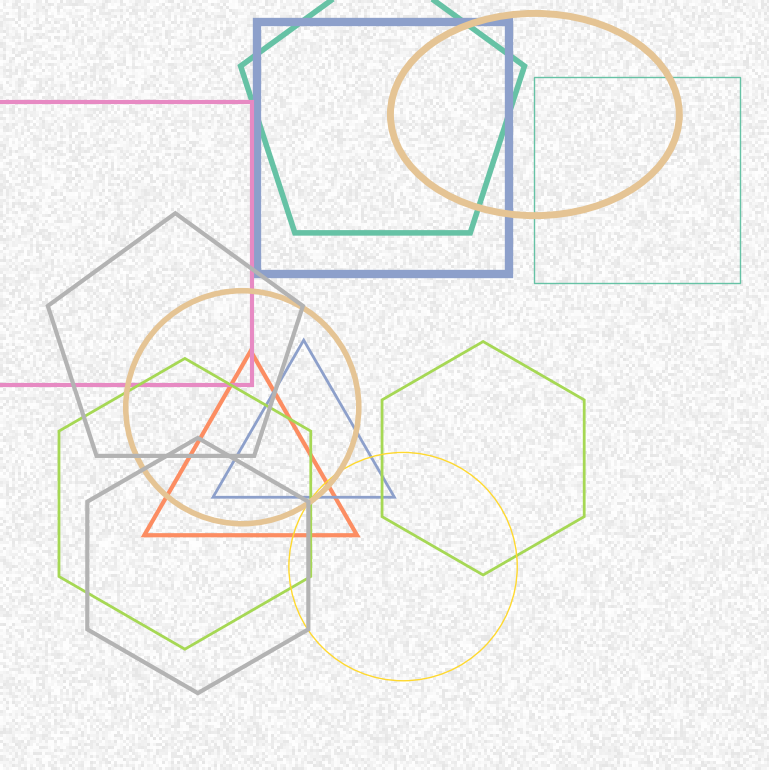[{"shape": "square", "thickness": 0.5, "radius": 0.67, "center": [0.827, 0.766]}, {"shape": "pentagon", "thickness": 2, "radius": 0.97, "center": [0.497, 0.854]}, {"shape": "triangle", "thickness": 1.5, "radius": 0.8, "center": [0.326, 0.385]}, {"shape": "square", "thickness": 3, "radius": 0.82, "center": [0.498, 0.808]}, {"shape": "triangle", "thickness": 1, "radius": 0.68, "center": [0.394, 0.422]}, {"shape": "square", "thickness": 1.5, "radius": 0.92, "center": [0.144, 0.683]}, {"shape": "hexagon", "thickness": 1, "radius": 0.94, "center": [0.24, 0.346]}, {"shape": "hexagon", "thickness": 1, "radius": 0.76, "center": [0.627, 0.405]}, {"shape": "circle", "thickness": 0.5, "radius": 0.74, "center": [0.523, 0.264]}, {"shape": "circle", "thickness": 2, "radius": 0.76, "center": [0.315, 0.471]}, {"shape": "oval", "thickness": 2.5, "radius": 0.94, "center": [0.695, 0.851]}, {"shape": "pentagon", "thickness": 1.5, "radius": 0.87, "center": [0.228, 0.549]}, {"shape": "hexagon", "thickness": 1.5, "radius": 0.83, "center": [0.257, 0.266]}]